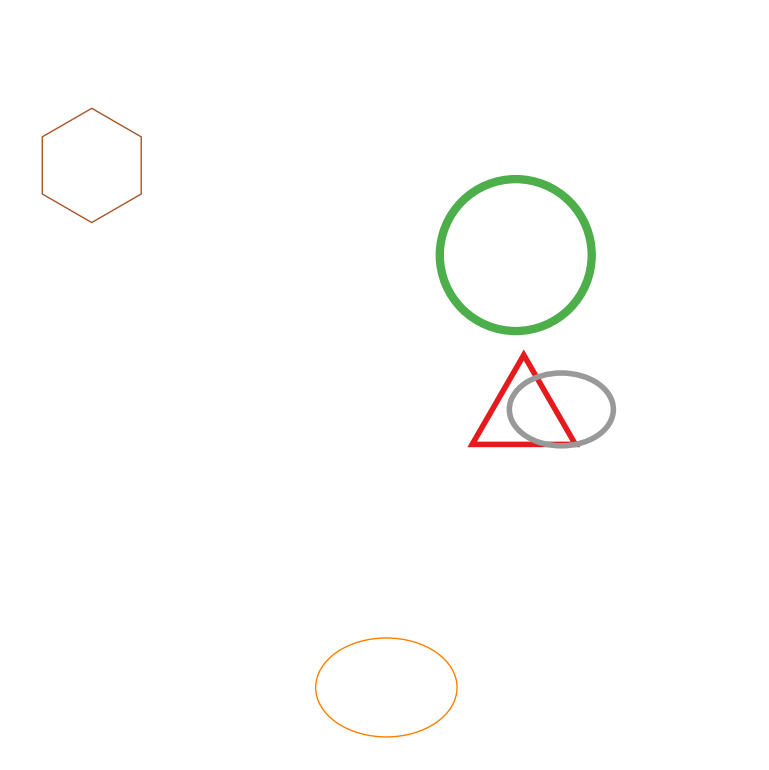[{"shape": "triangle", "thickness": 2, "radius": 0.39, "center": [0.68, 0.462]}, {"shape": "circle", "thickness": 3, "radius": 0.49, "center": [0.67, 0.669]}, {"shape": "oval", "thickness": 0.5, "radius": 0.46, "center": [0.502, 0.107]}, {"shape": "hexagon", "thickness": 0.5, "radius": 0.37, "center": [0.119, 0.785]}, {"shape": "oval", "thickness": 2, "radius": 0.34, "center": [0.729, 0.468]}]